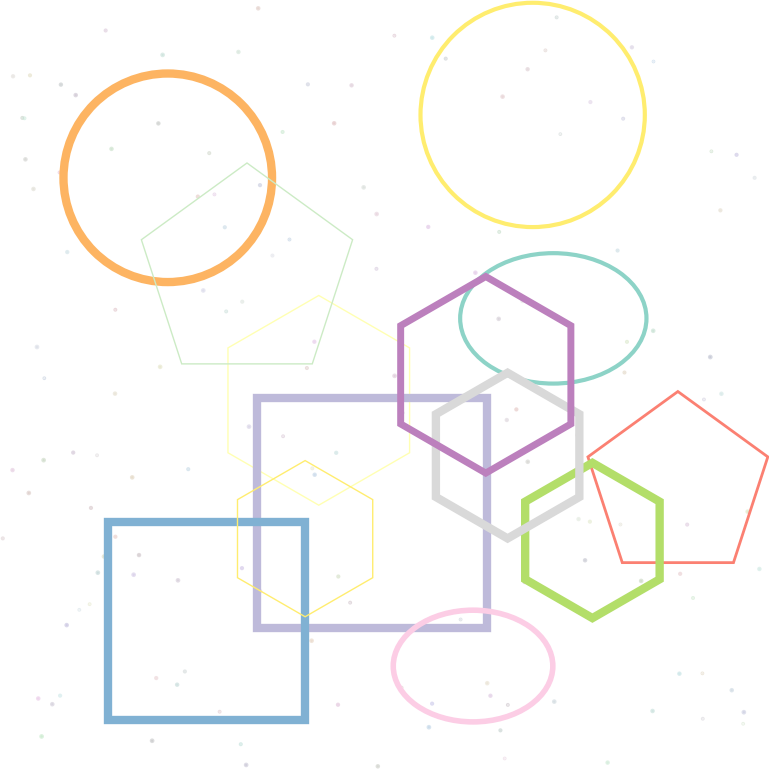[{"shape": "oval", "thickness": 1.5, "radius": 0.6, "center": [0.719, 0.587]}, {"shape": "hexagon", "thickness": 0.5, "radius": 0.68, "center": [0.414, 0.48]}, {"shape": "square", "thickness": 3, "radius": 0.75, "center": [0.483, 0.333]}, {"shape": "pentagon", "thickness": 1, "radius": 0.61, "center": [0.88, 0.369]}, {"shape": "square", "thickness": 3, "radius": 0.64, "center": [0.268, 0.194]}, {"shape": "circle", "thickness": 3, "radius": 0.68, "center": [0.218, 0.769]}, {"shape": "hexagon", "thickness": 3, "radius": 0.5, "center": [0.769, 0.298]}, {"shape": "oval", "thickness": 2, "radius": 0.52, "center": [0.614, 0.135]}, {"shape": "hexagon", "thickness": 3, "radius": 0.54, "center": [0.659, 0.408]}, {"shape": "hexagon", "thickness": 2.5, "radius": 0.64, "center": [0.631, 0.513]}, {"shape": "pentagon", "thickness": 0.5, "radius": 0.72, "center": [0.321, 0.644]}, {"shape": "hexagon", "thickness": 0.5, "radius": 0.51, "center": [0.396, 0.3]}, {"shape": "circle", "thickness": 1.5, "radius": 0.73, "center": [0.692, 0.851]}]